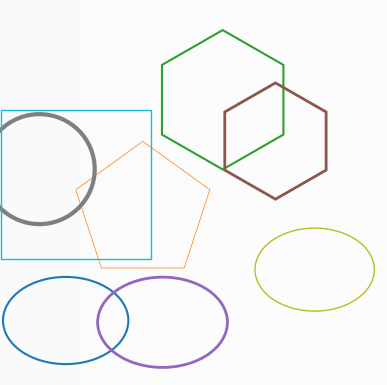[{"shape": "oval", "thickness": 1.5, "radius": 0.81, "center": [0.169, 0.167]}, {"shape": "pentagon", "thickness": 0.5, "radius": 0.91, "center": [0.368, 0.451]}, {"shape": "hexagon", "thickness": 1.5, "radius": 0.9, "center": [0.575, 0.741]}, {"shape": "oval", "thickness": 2, "radius": 0.84, "center": [0.419, 0.163]}, {"shape": "hexagon", "thickness": 2, "radius": 0.76, "center": [0.711, 0.634]}, {"shape": "circle", "thickness": 3, "radius": 0.71, "center": [0.102, 0.561]}, {"shape": "oval", "thickness": 1, "radius": 0.77, "center": [0.812, 0.3]}, {"shape": "square", "thickness": 1, "radius": 0.97, "center": [0.196, 0.52]}]